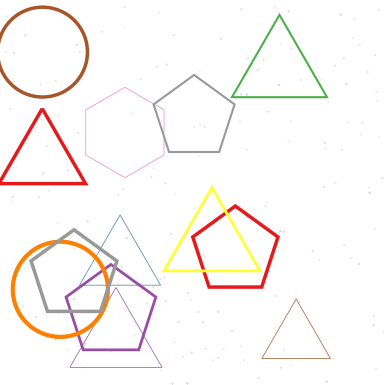[{"shape": "pentagon", "thickness": 2.5, "radius": 0.58, "center": [0.611, 0.348]}, {"shape": "triangle", "thickness": 2.5, "radius": 0.65, "center": [0.11, 0.588]}, {"shape": "triangle", "thickness": 0.5, "radius": 0.61, "center": [0.312, 0.32]}, {"shape": "triangle", "thickness": 1.5, "radius": 0.71, "center": [0.726, 0.819]}, {"shape": "pentagon", "thickness": 2, "radius": 0.61, "center": [0.288, 0.191]}, {"shape": "triangle", "thickness": 0.5, "radius": 0.69, "center": [0.301, 0.115]}, {"shape": "circle", "thickness": 3, "radius": 0.62, "center": [0.157, 0.249]}, {"shape": "triangle", "thickness": 2, "radius": 0.72, "center": [0.55, 0.368]}, {"shape": "triangle", "thickness": 0.5, "radius": 0.52, "center": [0.769, 0.12]}, {"shape": "circle", "thickness": 2.5, "radius": 0.58, "center": [0.11, 0.865]}, {"shape": "hexagon", "thickness": 0.5, "radius": 0.59, "center": [0.324, 0.656]}, {"shape": "pentagon", "thickness": 2.5, "radius": 0.59, "center": [0.192, 0.286]}, {"shape": "pentagon", "thickness": 1.5, "radius": 0.55, "center": [0.504, 0.695]}]